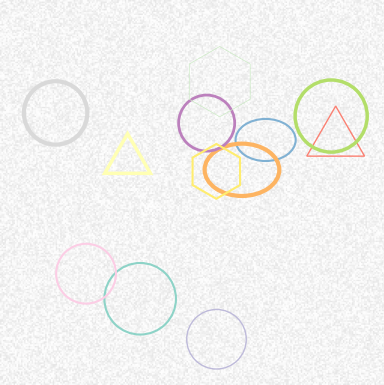[{"shape": "circle", "thickness": 1.5, "radius": 0.46, "center": [0.364, 0.224]}, {"shape": "triangle", "thickness": 2.5, "radius": 0.34, "center": [0.331, 0.584]}, {"shape": "circle", "thickness": 1, "radius": 0.39, "center": [0.562, 0.119]}, {"shape": "triangle", "thickness": 1, "radius": 0.43, "center": [0.872, 0.638]}, {"shape": "oval", "thickness": 1.5, "radius": 0.39, "center": [0.69, 0.636]}, {"shape": "oval", "thickness": 3, "radius": 0.49, "center": [0.628, 0.559]}, {"shape": "circle", "thickness": 2.5, "radius": 0.47, "center": [0.86, 0.699]}, {"shape": "circle", "thickness": 1.5, "radius": 0.39, "center": [0.224, 0.289]}, {"shape": "circle", "thickness": 3, "radius": 0.41, "center": [0.144, 0.707]}, {"shape": "circle", "thickness": 2, "radius": 0.36, "center": [0.537, 0.68]}, {"shape": "hexagon", "thickness": 0.5, "radius": 0.46, "center": [0.571, 0.788]}, {"shape": "hexagon", "thickness": 1.5, "radius": 0.36, "center": [0.562, 0.555]}]